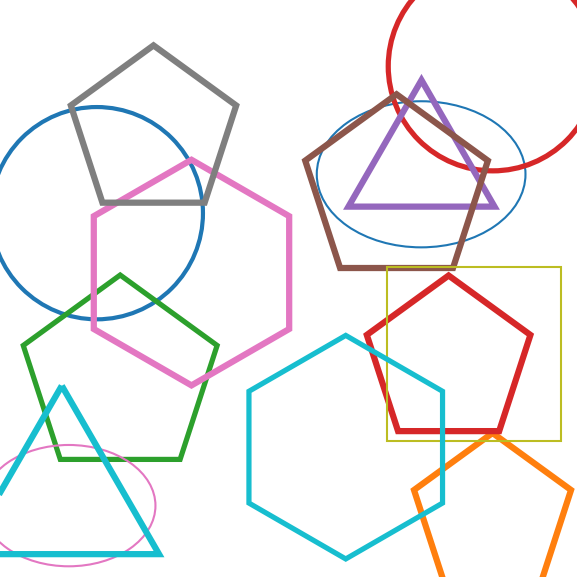[{"shape": "circle", "thickness": 2, "radius": 0.92, "center": [0.168, 0.63]}, {"shape": "oval", "thickness": 1, "radius": 0.9, "center": [0.729, 0.697]}, {"shape": "pentagon", "thickness": 3, "radius": 0.71, "center": [0.853, 0.106]}, {"shape": "pentagon", "thickness": 2.5, "radius": 0.88, "center": [0.208, 0.346]}, {"shape": "circle", "thickness": 2.5, "radius": 0.91, "center": [0.853, 0.884]}, {"shape": "pentagon", "thickness": 3, "radius": 0.74, "center": [0.777, 0.373]}, {"shape": "triangle", "thickness": 3, "radius": 0.73, "center": [0.73, 0.714]}, {"shape": "pentagon", "thickness": 3, "radius": 0.83, "center": [0.687, 0.67]}, {"shape": "oval", "thickness": 1, "radius": 0.75, "center": [0.119, 0.124]}, {"shape": "hexagon", "thickness": 3, "radius": 0.98, "center": [0.332, 0.527]}, {"shape": "pentagon", "thickness": 3, "radius": 0.75, "center": [0.266, 0.77]}, {"shape": "square", "thickness": 1, "radius": 0.75, "center": [0.821, 0.386]}, {"shape": "hexagon", "thickness": 2.5, "radius": 0.97, "center": [0.599, 0.225]}, {"shape": "triangle", "thickness": 3, "radius": 0.97, "center": [0.107, 0.137]}]